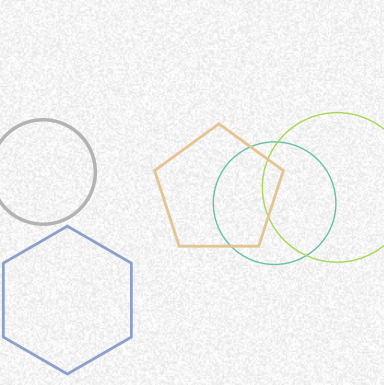[{"shape": "circle", "thickness": 1, "radius": 0.8, "center": [0.713, 0.472]}, {"shape": "hexagon", "thickness": 2, "radius": 0.96, "center": [0.175, 0.22]}, {"shape": "circle", "thickness": 1, "radius": 0.97, "center": [0.876, 0.513]}, {"shape": "pentagon", "thickness": 2, "radius": 0.88, "center": [0.569, 0.503]}, {"shape": "circle", "thickness": 2.5, "radius": 0.68, "center": [0.112, 0.553]}]